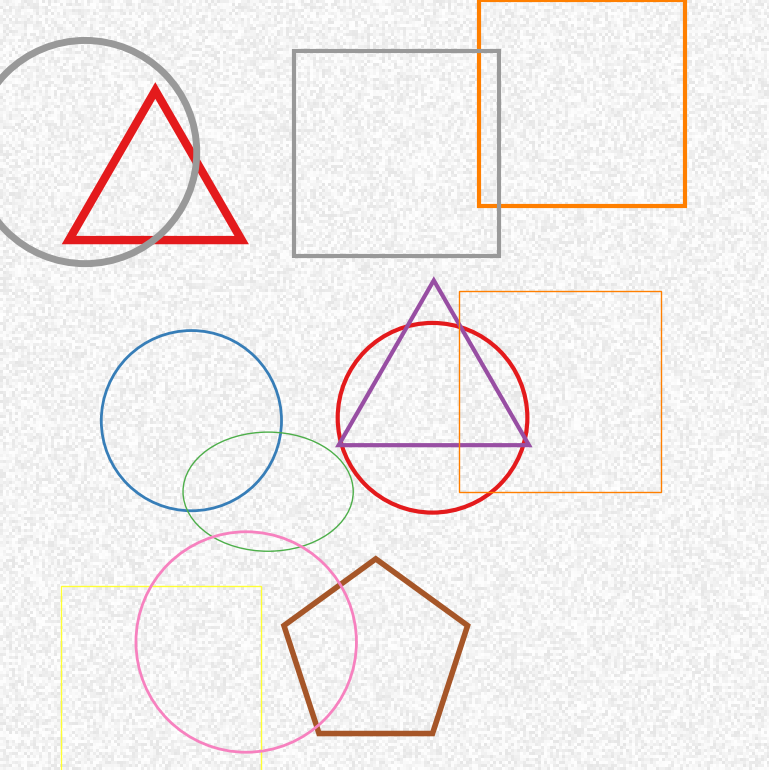[{"shape": "triangle", "thickness": 3, "radius": 0.65, "center": [0.202, 0.753]}, {"shape": "circle", "thickness": 1.5, "radius": 0.62, "center": [0.562, 0.457]}, {"shape": "circle", "thickness": 1, "radius": 0.59, "center": [0.249, 0.454]}, {"shape": "oval", "thickness": 0.5, "radius": 0.55, "center": [0.348, 0.361]}, {"shape": "triangle", "thickness": 1.5, "radius": 0.71, "center": [0.563, 0.493]}, {"shape": "square", "thickness": 0.5, "radius": 0.65, "center": [0.727, 0.492]}, {"shape": "square", "thickness": 1.5, "radius": 0.67, "center": [0.756, 0.866]}, {"shape": "square", "thickness": 0.5, "radius": 0.65, "center": [0.209, 0.11]}, {"shape": "pentagon", "thickness": 2, "radius": 0.63, "center": [0.488, 0.149]}, {"shape": "circle", "thickness": 1, "radius": 0.72, "center": [0.32, 0.166]}, {"shape": "circle", "thickness": 2.5, "radius": 0.72, "center": [0.111, 0.803]}, {"shape": "square", "thickness": 1.5, "radius": 0.66, "center": [0.515, 0.8]}]